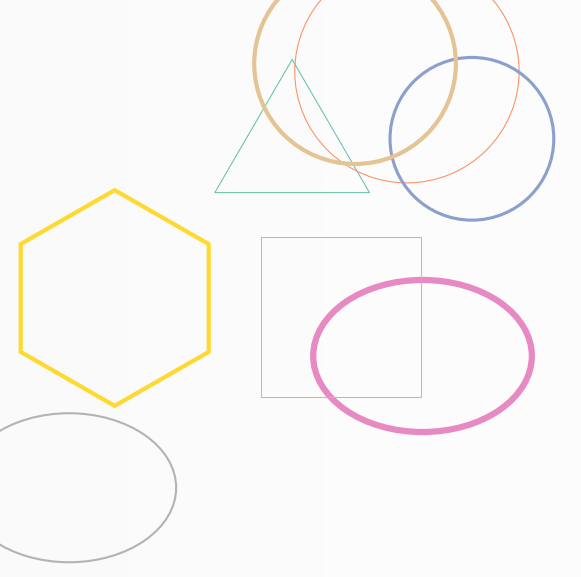[{"shape": "triangle", "thickness": 0.5, "radius": 0.77, "center": [0.503, 0.742]}, {"shape": "circle", "thickness": 0.5, "radius": 0.96, "center": [0.7, 0.875]}, {"shape": "circle", "thickness": 1.5, "radius": 0.7, "center": [0.812, 0.759]}, {"shape": "oval", "thickness": 3, "radius": 0.94, "center": [0.727, 0.383]}, {"shape": "square", "thickness": 0.5, "radius": 0.69, "center": [0.586, 0.45]}, {"shape": "hexagon", "thickness": 2, "radius": 0.93, "center": [0.197, 0.483]}, {"shape": "circle", "thickness": 2, "radius": 0.87, "center": [0.611, 0.889]}, {"shape": "oval", "thickness": 1, "radius": 0.92, "center": [0.119, 0.155]}]